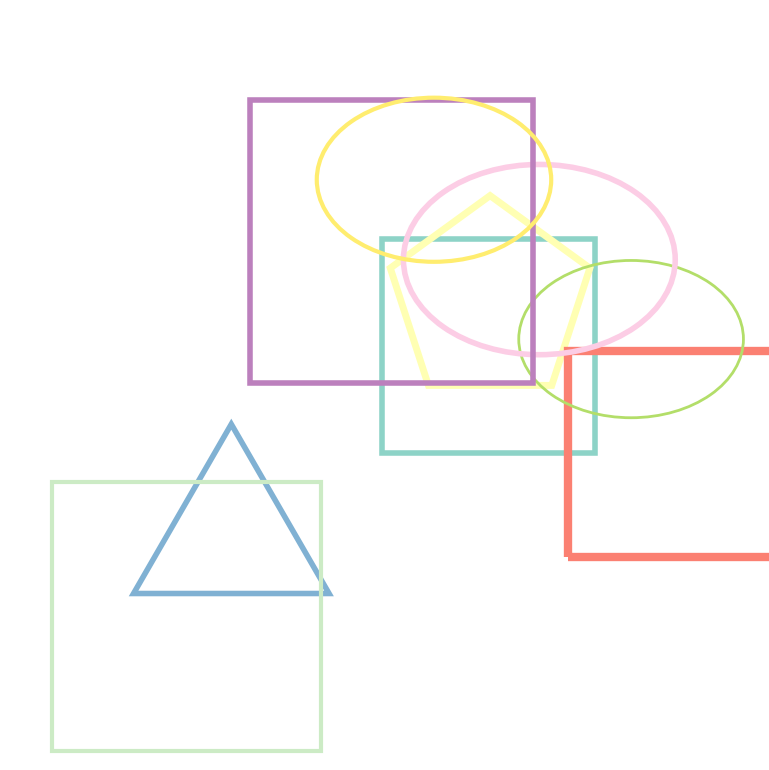[{"shape": "square", "thickness": 2, "radius": 0.69, "center": [0.634, 0.551]}, {"shape": "pentagon", "thickness": 2.5, "radius": 0.68, "center": [0.636, 0.61]}, {"shape": "square", "thickness": 3, "radius": 0.67, "center": [0.871, 0.41]}, {"shape": "triangle", "thickness": 2, "radius": 0.73, "center": [0.3, 0.303]}, {"shape": "oval", "thickness": 1, "radius": 0.73, "center": [0.82, 0.56]}, {"shape": "oval", "thickness": 2, "radius": 0.88, "center": [0.7, 0.663]}, {"shape": "square", "thickness": 2, "radius": 0.92, "center": [0.508, 0.687]}, {"shape": "square", "thickness": 1.5, "radius": 0.87, "center": [0.242, 0.2]}, {"shape": "oval", "thickness": 1.5, "radius": 0.76, "center": [0.564, 0.767]}]